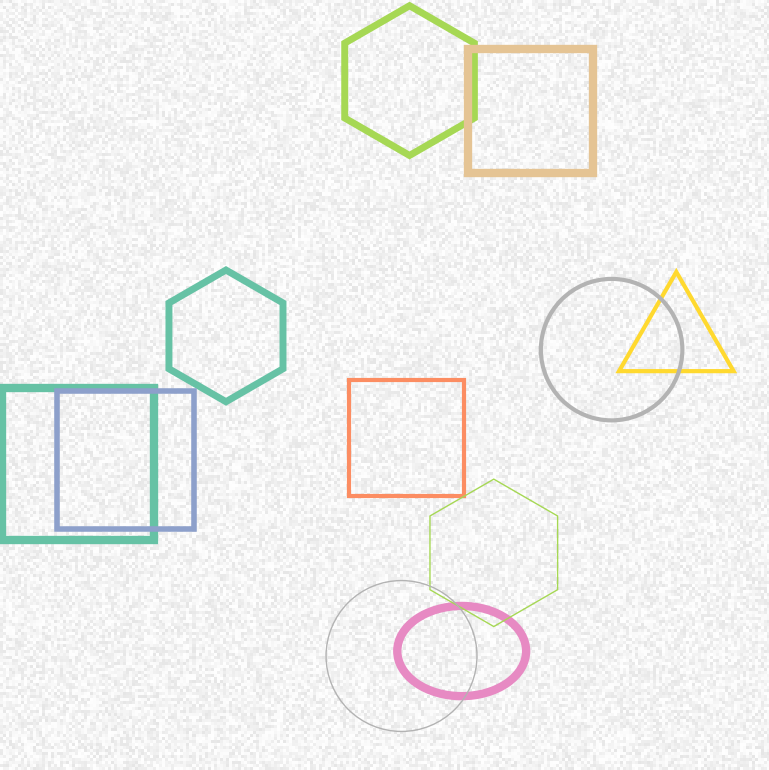[{"shape": "hexagon", "thickness": 2.5, "radius": 0.43, "center": [0.293, 0.564]}, {"shape": "square", "thickness": 3, "radius": 0.49, "center": [0.102, 0.398]}, {"shape": "square", "thickness": 1.5, "radius": 0.38, "center": [0.528, 0.431]}, {"shape": "square", "thickness": 2, "radius": 0.45, "center": [0.163, 0.403]}, {"shape": "oval", "thickness": 3, "radius": 0.42, "center": [0.6, 0.154]}, {"shape": "hexagon", "thickness": 2.5, "radius": 0.49, "center": [0.532, 0.895]}, {"shape": "hexagon", "thickness": 0.5, "radius": 0.48, "center": [0.641, 0.282]}, {"shape": "triangle", "thickness": 1.5, "radius": 0.43, "center": [0.878, 0.561]}, {"shape": "square", "thickness": 3, "radius": 0.4, "center": [0.689, 0.856]}, {"shape": "circle", "thickness": 0.5, "radius": 0.49, "center": [0.521, 0.148]}, {"shape": "circle", "thickness": 1.5, "radius": 0.46, "center": [0.794, 0.546]}]